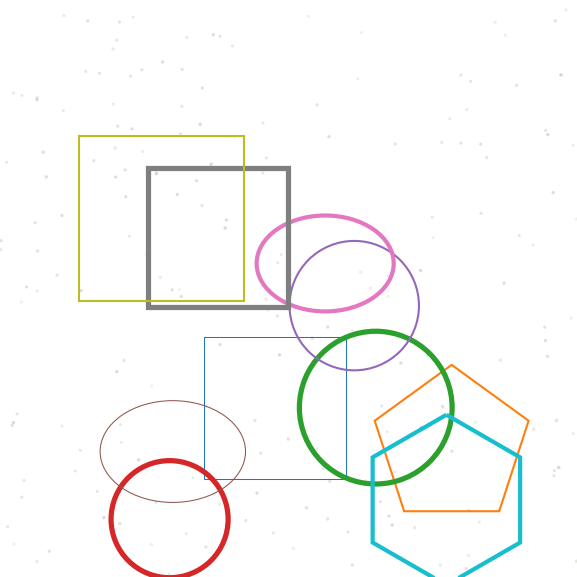[{"shape": "square", "thickness": 0.5, "radius": 0.61, "center": [0.476, 0.293]}, {"shape": "pentagon", "thickness": 1, "radius": 0.7, "center": [0.782, 0.227]}, {"shape": "circle", "thickness": 2.5, "radius": 0.66, "center": [0.651, 0.293]}, {"shape": "circle", "thickness": 2.5, "radius": 0.51, "center": [0.294, 0.1]}, {"shape": "circle", "thickness": 1, "radius": 0.56, "center": [0.613, 0.47]}, {"shape": "oval", "thickness": 0.5, "radius": 0.63, "center": [0.299, 0.217]}, {"shape": "oval", "thickness": 2, "radius": 0.59, "center": [0.563, 0.543]}, {"shape": "square", "thickness": 2.5, "radius": 0.6, "center": [0.378, 0.588]}, {"shape": "square", "thickness": 1, "radius": 0.72, "center": [0.28, 0.621]}, {"shape": "hexagon", "thickness": 2, "radius": 0.74, "center": [0.773, 0.133]}]